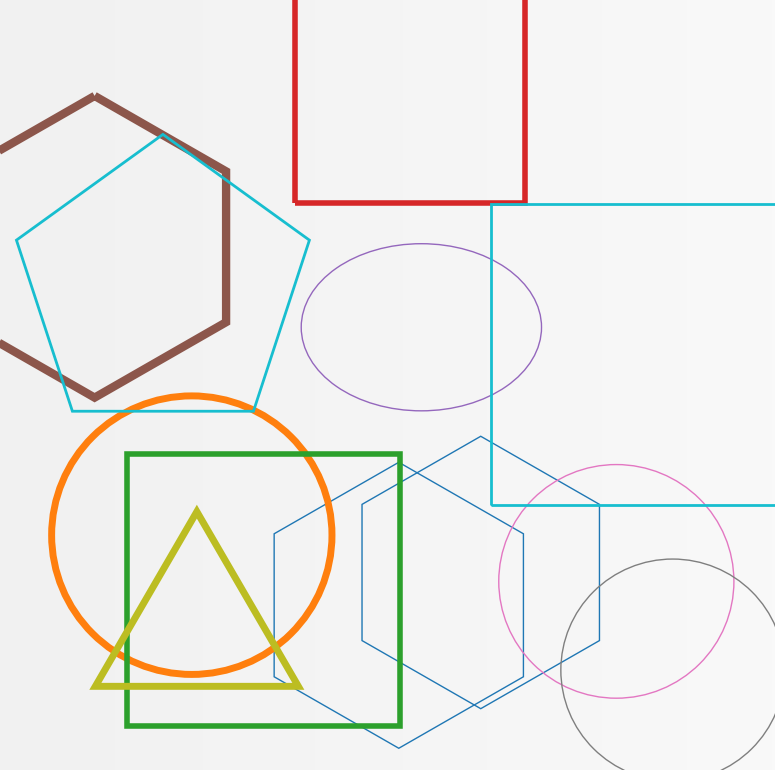[{"shape": "hexagon", "thickness": 0.5, "radius": 0.88, "center": [0.62, 0.257]}, {"shape": "hexagon", "thickness": 0.5, "radius": 0.93, "center": [0.515, 0.214]}, {"shape": "circle", "thickness": 2.5, "radius": 0.9, "center": [0.247, 0.305]}, {"shape": "square", "thickness": 2, "radius": 0.88, "center": [0.34, 0.234]}, {"shape": "square", "thickness": 2, "radius": 0.74, "center": [0.529, 0.884]}, {"shape": "oval", "thickness": 0.5, "radius": 0.78, "center": [0.544, 0.575]}, {"shape": "hexagon", "thickness": 3, "radius": 0.98, "center": [0.122, 0.68]}, {"shape": "circle", "thickness": 0.5, "radius": 0.76, "center": [0.795, 0.245]}, {"shape": "circle", "thickness": 0.5, "radius": 0.72, "center": [0.868, 0.13]}, {"shape": "triangle", "thickness": 2.5, "radius": 0.76, "center": [0.254, 0.184]}, {"shape": "pentagon", "thickness": 1, "radius": 0.99, "center": [0.21, 0.627]}, {"shape": "square", "thickness": 1, "radius": 0.98, "center": [0.829, 0.54]}]